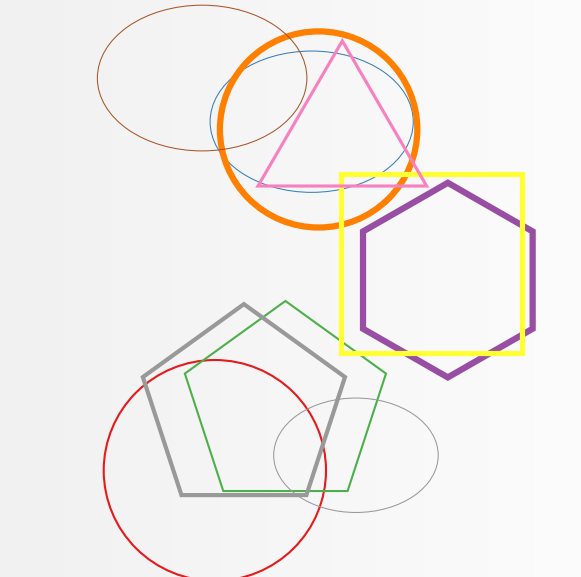[{"shape": "circle", "thickness": 1, "radius": 0.96, "center": [0.37, 0.185]}, {"shape": "oval", "thickness": 0.5, "radius": 0.87, "center": [0.536, 0.788]}, {"shape": "pentagon", "thickness": 1, "radius": 0.91, "center": [0.491, 0.296]}, {"shape": "hexagon", "thickness": 3, "radius": 0.84, "center": [0.77, 0.514]}, {"shape": "circle", "thickness": 3, "radius": 0.85, "center": [0.548, 0.775]}, {"shape": "square", "thickness": 2.5, "radius": 0.78, "center": [0.743, 0.543]}, {"shape": "oval", "thickness": 0.5, "radius": 0.9, "center": [0.348, 0.864]}, {"shape": "triangle", "thickness": 1.5, "radius": 0.84, "center": [0.589, 0.761]}, {"shape": "oval", "thickness": 0.5, "radius": 0.71, "center": [0.612, 0.211]}, {"shape": "pentagon", "thickness": 2, "radius": 0.91, "center": [0.42, 0.29]}]